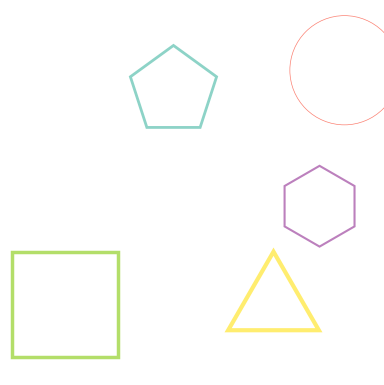[{"shape": "pentagon", "thickness": 2, "radius": 0.59, "center": [0.451, 0.764]}, {"shape": "circle", "thickness": 0.5, "radius": 0.71, "center": [0.895, 0.818]}, {"shape": "square", "thickness": 2.5, "radius": 0.68, "center": [0.168, 0.208]}, {"shape": "hexagon", "thickness": 1.5, "radius": 0.52, "center": [0.83, 0.464]}, {"shape": "triangle", "thickness": 3, "radius": 0.68, "center": [0.71, 0.21]}]